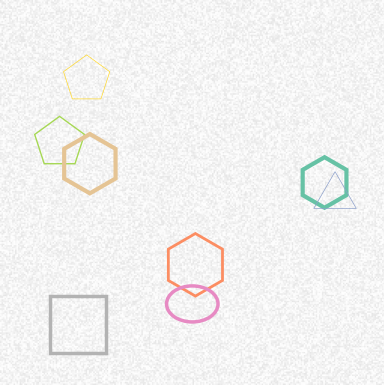[{"shape": "hexagon", "thickness": 3, "radius": 0.33, "center": [0.843, 0.526]}, {"shape": "hexagon", "thickness": 2, "radius": 0.41, "center": [0.508, 0.312]}, {"shape": "triangle", "thickness": 0.5, "radius": 0.32, "center": [0.87, 0.49]}, {"shape": "oval", "thickness": 2.5, "radius": 0.33, "center": [0.499, 0.211]}, {"shape": "pentagon", "thickness": 1, "radius": 0.34, "center": [0.155, 0.63]}, {"shape": "pentagon", "thickness": 0.5, "radius": 0.32, "center": [0.225, 0.794]}, {"shape": "hexagon", "thickness": 3, "radius": 0.39, "center": [0.233, 0.575]}, {"shape": "square", "thickness": 2.5, "radius": 0.37, "center": [0.202, 0.157]}]